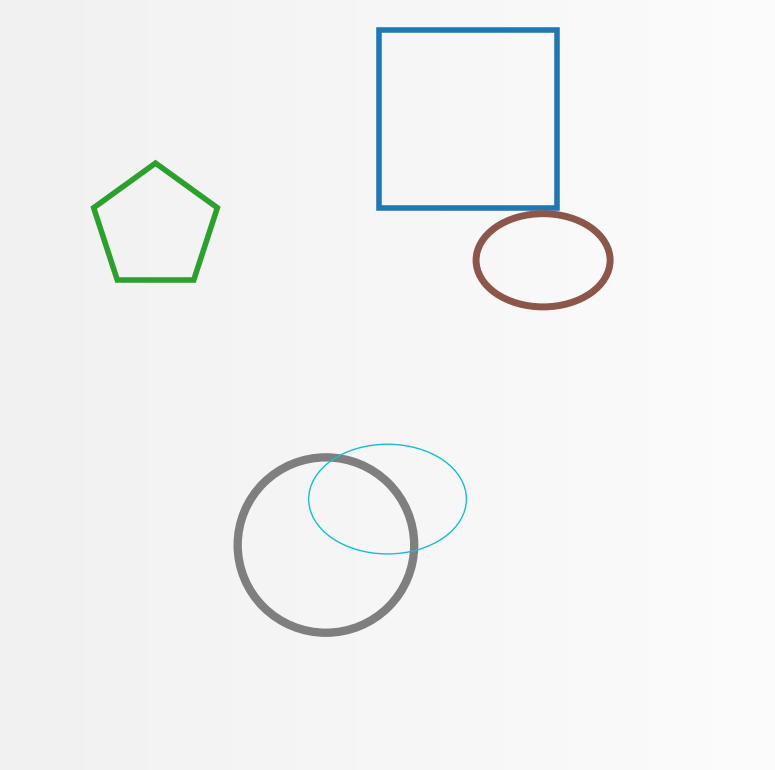[{"shape": "square", "thickness": 2, "radius": 0.58, "center": [0.604, 0.845]}, {"shape": "pentagon", "thickness": 2, "radius": 0.42, "center": [0.201, 0.704]}, {"shape": "oval", "thickness": 2.5, "radius": 0.43, "center": [0.701, 0.662]}, {"shape": "circle", "thickness": 3, "radius": 0.57, "center": [0.421, 0.292]}, {"shape": "oval", "thickness": 0.5, "radius": 0.51, "center": [0.5, 0.352]}]